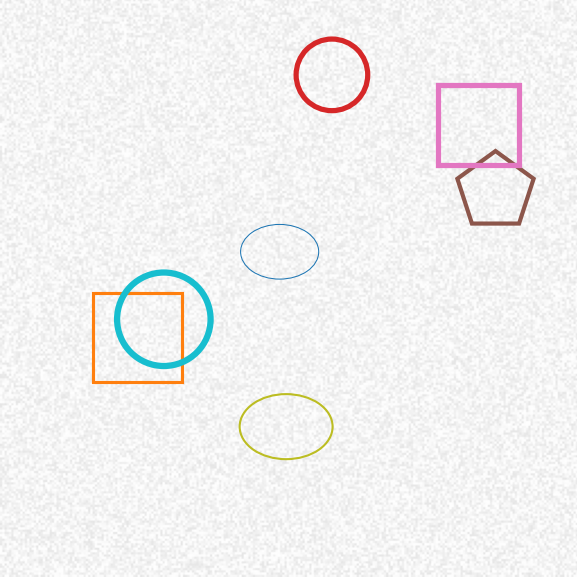[{"shape": "oval", "thickness": 0.5, "radius": 0.34, "center": [0.484, 0.563]}, {"shape": "square", "thickness": 1.5, "radius": 0.39, "center": [0.239, 0.415]}, {"shape": "circle", "thickness": 2.5, "radius": 0.31, "center": [0.575, 0.87]}, {"shape": "pentagon", "thickness": 2, "radius": 0.35, "center": [0.858, 0.668]}, {"shape": "square", "thickness": 2.5, "radius": 0.35, "center": [0.829, 0.782]}, {"shape": "oval", "thickness": 1, "radius": 0.4, "center": [0.495, 0.26]}, {"shape": "circle", "thickness": 3, "radius": 0.4, "center": [0.284, 0.446]}]